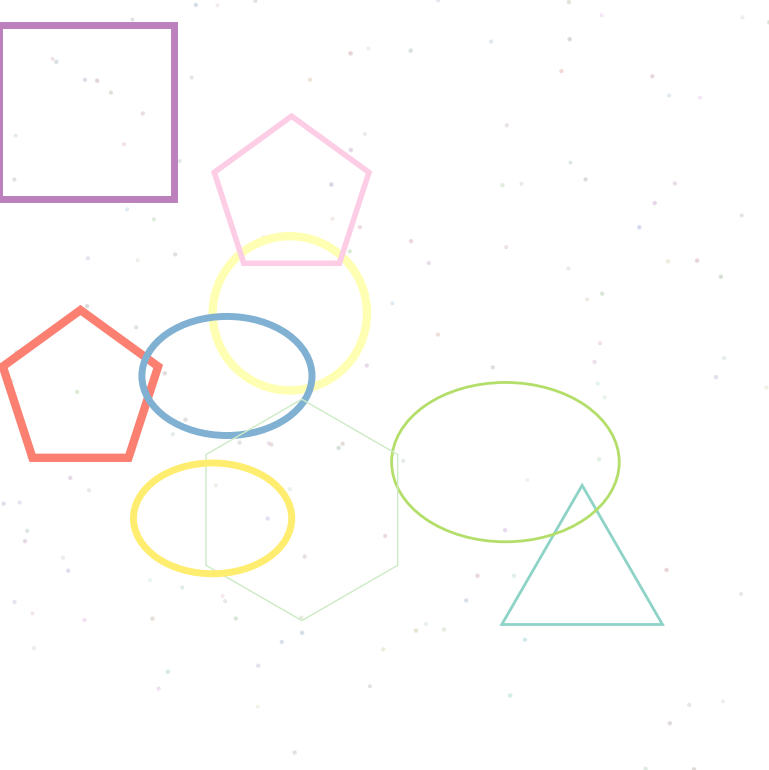[{"shape": "triangle", "thickness": 1, "radius": 0.6, "center": [0.756, 0.249]}, {"shape": "circle", "thickness": 3, "radius": 0.5, "center": [0.376, 0.593]}, {"shape": "pentagon", "thickness": 3, "radius": 0.53, "center": [0.105, 0.491]}, {"shape": "oval", "thickness": 2.5, "radius": 0.55, "center": [0.295, 0.512]}, {"shape": "oval", "thickness": 1, "radius": 0.74, "center": [0.656, 0.4]}, {"shape": "pentagon", "thickness": 2, "radius": 0.53, "center": [0.379, 0.744]}, {"shape": "square", "thickness": 2.5, "radius": 0.57, "center": [0.113, 0.854]}, {"shape": "hexagon", "thickness": 0.5, "radius": 0.72, "center": [0.392, 0.338]}, {"shape": "oval", "thickness": 2.5, "radius": 0.51, "center": [0.276, 0.327]}]